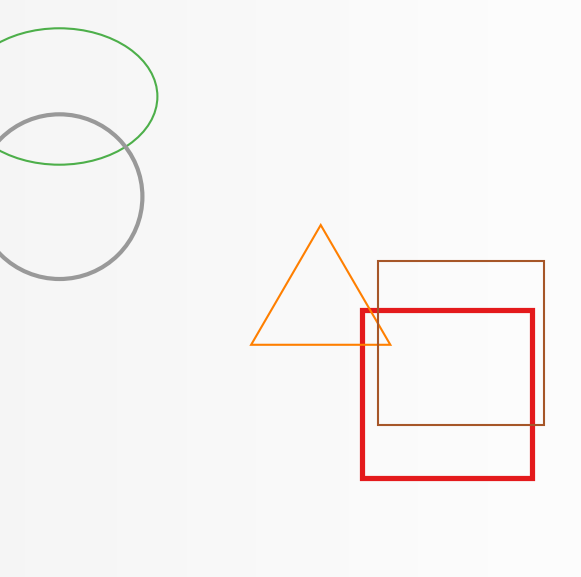[{"shape": "square", "thickness": 2.5, "radius": 0.73, "center": [0.769, 0.317]}, {"shape": "oval", "thickness": 1, "radius": 0.84, "center": [0.102, 0.832]}, {"shape": "triangle", "thickness": 1, "radius": 0.69, "center": [0.552, 0.471]}, {"shape": "square", "thickness": 1, "radius": 0.71, "center": [0.793, 0.406]}, {"shape": "circle", "thickness": 2, "radius": 0.71, "center": [0.102, 0.659]}]